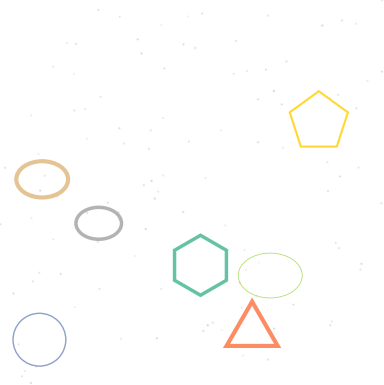[{"shape": "hexagon", "thickness": 2.5, "radius": 0.39, "center": [0.521, 0.311]}, {"shape": "triangle", "thickness": 3, "radius": 0.38, "center": [0.655, 0.14]}, {"shape": "circle", "thickness": 1, "radius": 0.34, "center": [0.102, 0.118]}, {"shape": "oval", "thickness": 0.5, "radius": 0.42, "center": [0.702, 0.284]}, {"shape": "pentagon", "thickness": 1.5, "radius": 0.4, "center": [0.828, 0.684]}, {"shape": "oval", "thickness": 3, "radius": 0.34, "center": [0.11, 0.534]}, {"shape": "oval", "thickness": 2.5, "radius": 0.3, "center": [0.256, 0.42]}]